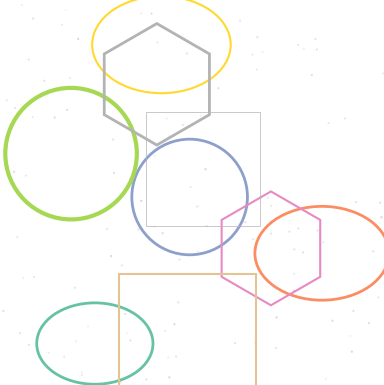[{"shape": "oval", "thickness": 2, "radius": 0.75, "center": [0.246, 0.108]}, {"shape": "oval", "thickness": 2, "radius": 0.87, "center": [0.836, 0.342]}, {"shape": "circle", "thickness": 2, "radius": 0.75, "center": [0.493, 0.488]}, {"shape": "hexagon", "thickness": 1.5, "radius": 0.74, "center": [0.704, 0.355]}, {"shape": "circle", "thickness": 3, "radius": 0.85, "center": [0.185, 0.601]}, {"shape": "oval", "thickness": 1.5, "radius": 0.9, "center": [0.419, 0.884]}, {"shape": "square", "thickness": 1.5, "radius": 0.89, "center": [0.487, 0.11]}, {"shape": "square", "thickness": 0.5, "radius": 0.74, "center": [0.527, 0.56]}, {"shape": "hexagon", "thickness": 2, "radius": 0.79, "center": [0.407, 0.781]}]